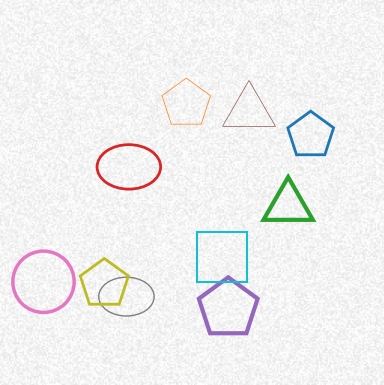[{"shape": "pentagon", "thickness": 2, "radius": 0.31, "center": [0.807, 0.649]}, {"shape": "pentagon", "thickness": 0.5, "radius": 0.33, "center": [0.484, 0.731]}, {"shape": "triangle", "thickness": 3, "radius": 0.37, "center": [0.748, 0.466]}, {"shape": "oval", "thickness": 2, "radius": 0.41, "center": [0.335, 0.566]}, {"shape": "pentagon", "thickness": 3, "radius": 0.4, "center": [0.593, 0.199]}, {"shape": "triangle", "thickness": 0.5, "radius": 0.4, "center": [0.647, 0.711]}, {"shape": "circle", "thickness": 2.5, "radius": 0.4, "center": [0.113, 0.268]}, {"shape": "oval", "thickness": 1, "radius": 0.36, "center": [0.328, 0.23]}, {"shape": "pentagon", "thickness": 2, "radius": 0.33, "center": [0.271, 0.263]}, {"shape": "square", "thickness": 1.5, "radius": 0.32, "center": [0.576, 0.333]}]